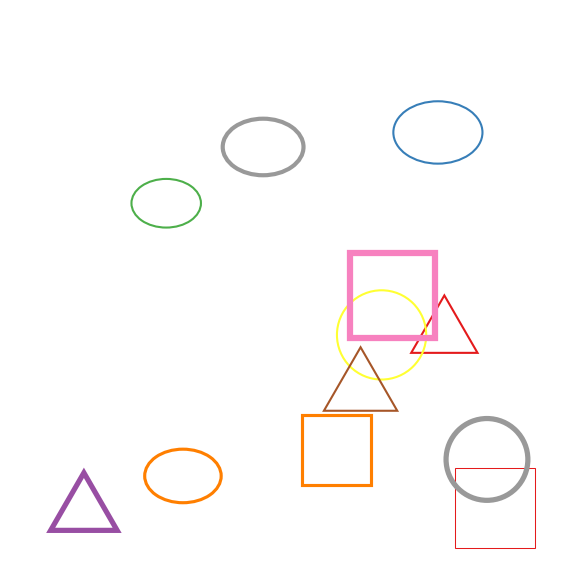[{"shape": "square", "thickness": 0.5, "radius": 0.35, "center": [0.857, 0.12]}, {"shape": "triangle", "thickness": 1, "radius": 0.33, "center": [0.769, 0.421]}, {"shape": "oval", "thickness": 1, "radius": 0.39, "center": [0.758, 0.77]}, {"shape": "oval", "thickness": 1, "radius": 0.3, "center": [0.288, 0.647]}, {"shape": "triangle", "thickness": 2.5, "radius": 0.33, "center": [0.145, 0.114]}, {"shape": "square", "thickness": 1.5, "radius": 0.3, "center": [0.582, 0.22]}, {"shape": "oval", "thickness": 1.5, "radius": 0.33, "center": [0.317, 0.175]}, {"shape": "circle", "thickness": 1, "radius": 0.39, "center": [0.661, 0.419]}, {"shape": "triangle", "thickness": 1, "radius": 0.37, "center": [0.624, 0.325]}, {"shape": "square", "thickness": 3, "radius": 0.37, "center": [0.679, 0.488]}, {"shape": "circle", "thickness": 2.5, "radius": 0.35, "center": [0.843, 0.204]}, {"shape": "oval", "thickness": 2, "radius": 0.35, "center": [0.456, 0.745]}]